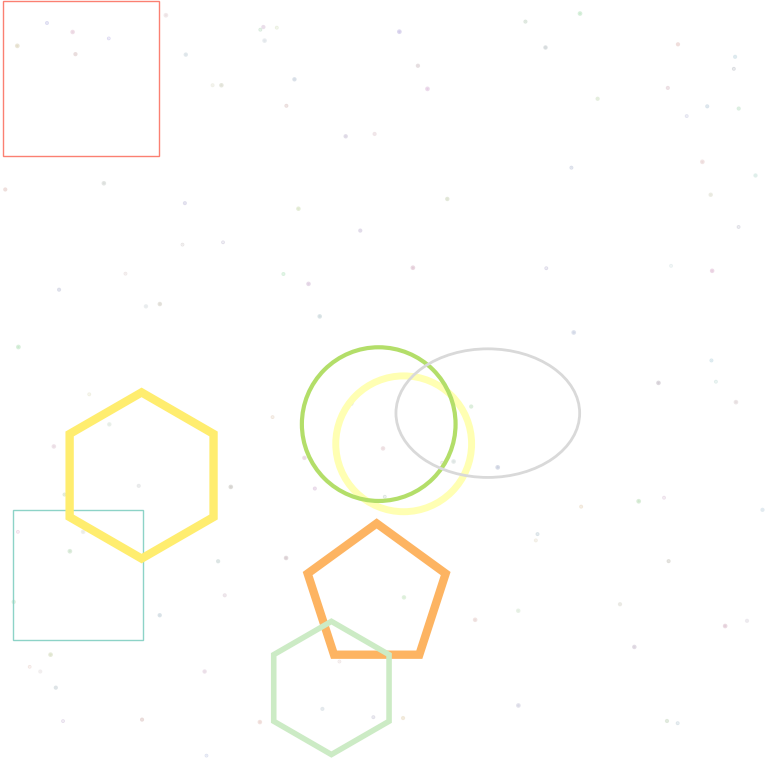[{"shape": "square", "thickness": 0.5, "radius": 0.42, "center": [0.102, 0.254]}, {"shape": "circle", "thickness": 2.5, "radius": 0.44, "center": [0.524, 0.424]}, {"shape": "square", "thickness": 0.5, "radius": 0.5, "center": [0.105, 0.898]}, {"shape": "pentagon", "thickness": 3, "radius": 0.47, "center": [0.489, 0.226]}, {"shape": "circle", "thickness": 1.5, "radius": 0.5, "center": [0.492, 0.449]}, {"shape": "oval", "thickness": 1, "radius": 0.6, "center": [0.634, 0.463]}, {"shape": "hexagon", "thickness": 2, "radius": 0.43, "center": [0.43, 0.107]}, {"shape": "hexagon", "thickness": 3, "radius": 0.54, "center": [0.184, 0.382]}]